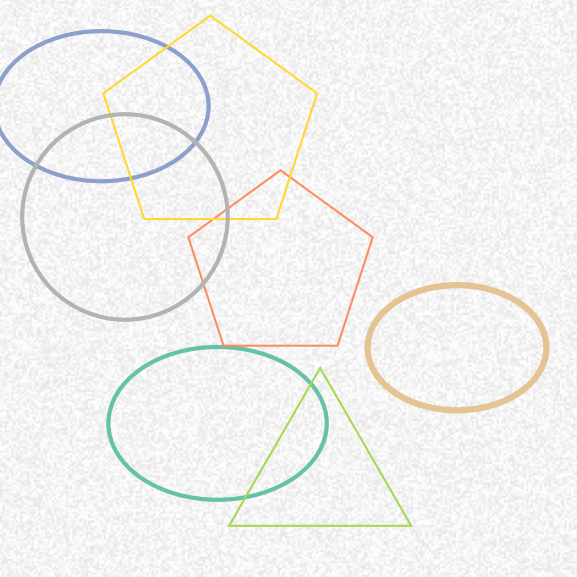[{"shape": "oval", "thickness": 2, "radius": 0.95, "center": [0.377, 0.266]}, {"shape": "pentagon", "thickness": 1, "radius": 0.84, "center": [0.486, 0.536]}, {"shape": "oval", "thickness": 2, "radius": 0.93, "center": [0.176, 0.815]}, {"shape": "triangle", "thickness": 1, "radius": 0.91, "center": [0.554, 0.18]}, {"shape": "pentagon", "thickness": 1, "radius": 0.97, "center": [0.364, 0.777]}, {"shape": "oval", "thickness": 3, "radius": 0.77, "center": [0.791, 0.397]}, {"shape": "circle", "thickness": 2, "radius": 0.89, "center": [0.216, 0.623]}]